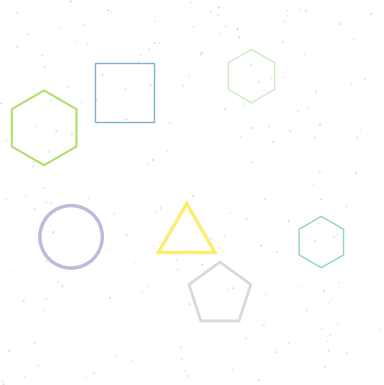[{"shape": "hexagon", "thickness": 1, "radius": 0.33, "center": [0.835, 0.371]}, {"shape": "circle", "thickness": 2.5, "radius": 0.41, "center": [0.185, 0.385]}, {"shape": "square", "thickness": 1, "radius": 0.38, "center": [0.324, 0.761]}, {"shape": "hexagon", "thickness": 1.5, "radius": 0.49, "center": [0.115, 0.668]}, {"shape": "pentagon", "thickness": 2, "radius": 0.42, "center": [0.571, 0.235]}, {"shape": "hexagon", "thickness": 1, "radius": 0.35, "center": [0.653, 0.802]}, {"shape": "triangle", "thickness": 2.5, "radius": 0.42, "center": [0.485, 0.387]}]